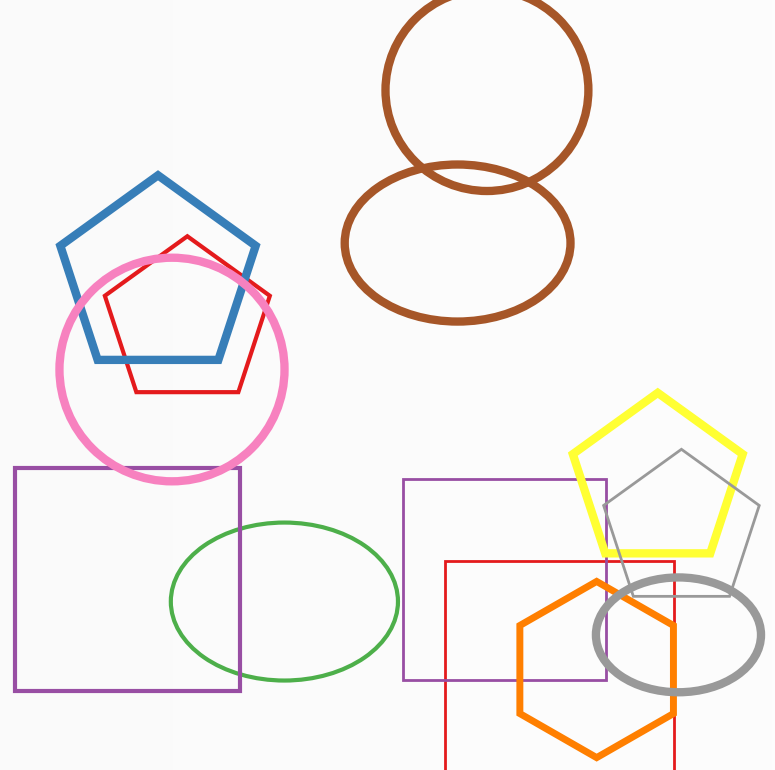[{"shape": "pentagon", "thickness": 1.5, "radius": 0.56, "center": [0.242, 0.581]}, {"shape": "square", "thickness": 1, "radius": 0.74, "center": [0.722, 0.124]}, {"shape": "pentagon", "thickness": 3, "radius": 0.66, "center": [0.204, 0.64]}, {"shape": "oval", "thickness": 1.5, "radius": 0.73, "center": [0.367, 0.219]}, {"shape": "square", "thickness": 1.5, "radius": 0.72, "center": [0.164, 0.248]}, {"shape": "square", "thickness": 1, "radius": 0.65, "center": [0.651, 0.247]}, {"shape": "hexagon", "thickness": 2.5, "radius": 0.57, "center": [0.77, 0.13]}, {"shape": "pentagon", "thickness": 3, "radius": 0.58, "center": [0.849, 0.375]}, {"shape": "oval", "thickness": 3, "radius": 0.73, "center": [0.59, 0.684]}, {"shape": "circle", "thickness": 3, "radius": 0.65, "center": [0.628, 0.883]}, {"shape": "circle", "thickness": 3, "radius": 0.73, "center": [0.222, 0.52]}, {"shape": "pentagon", "thickness": 1, "radius": 0.53, "center": [0.879, 0.311]}, {"shape": "oval", "thickness": 3, "radius": 0.53, "center": [0.875, 0.176]}]